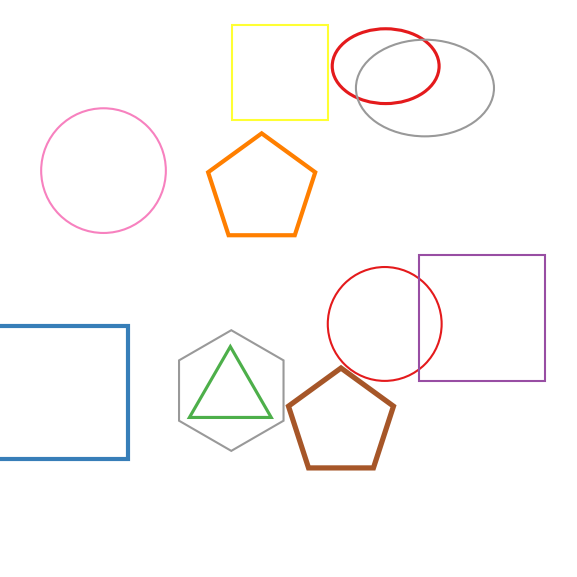[{"shape": "oval", "thickness": 1.5, "radius": 0.46, "center": [0.668, 0.885]}, {"shape": "circle", "thickness": 1, "radius": 0.49, "center": [0.666, 0.438]}, {"shape": "square", "thickness": 2, "radius": 0.57, "center": [0.108, 0.319]}, {"shape": "triangle", "thickness": 1.5, "radius": 0.41, "center": [0.399, 0.317]}, {"shape": "square", "thickness": 1, "radius": 0.54, "center": [0.835, 0.448]}, {"shape": "pentagon", "thickness": 2, "radius": 0.49, "center": [0.453, 0.671]}, {"shape": "square", "thickness": 1, "radius": 0.41, "center": [0.485, 0.873]}, {"shape": "pentagon", "thickness": 2.5, "radius": 0.48, "center": [0.59, 0.266]}, {"shape": "circle", "thickness": 1, "radius": 0.54, "center": [0.179, 0.704]}, {"shape": "oval", "thickness": 1, "radius": 0.6, "center": [0.736, 0.847]}, {"shape": "hexagon", "thickness": 1, "radius": 0.52, "center": [0.4, 0.323]}]